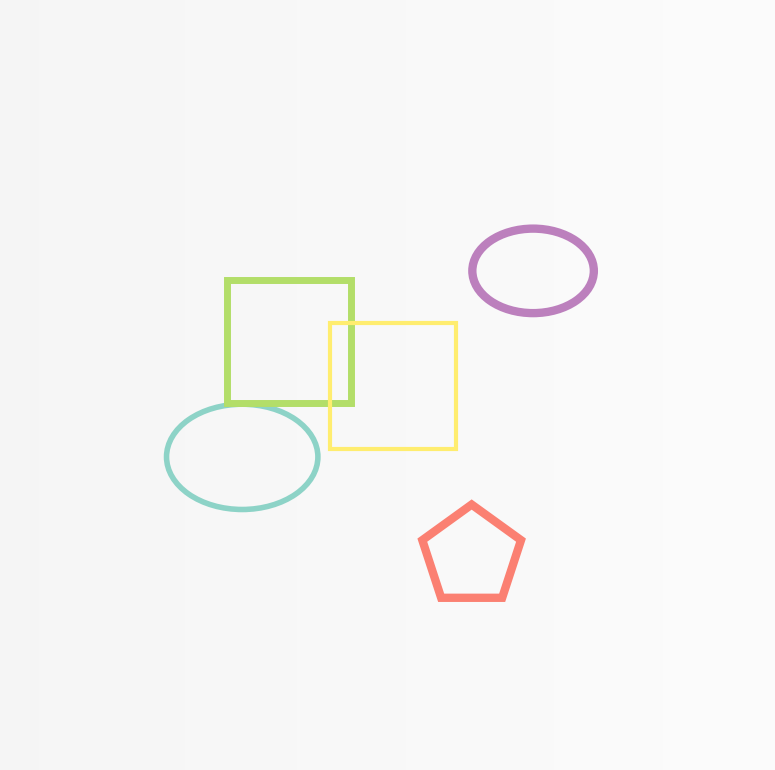[{"shape": "oval", "thickness": 2, "radius": 0.49, "center": [0.313, 0.407]}, {"shape": "pentagon", "thickness": 3, "radius": 0.33, "center": [0.609, 0.278]}, {"shape": "square", "thickness": 2.5, "radius": 0.4, "center": [0.373, 0.556]}, {"shape": "oval", "thickness": 3, "radius": 0.39, "center": [0.688, 0.648]}, {"shape": "square", "thickness": 1.5, "radius": 0.41, "center": [0.507, 0.498]}]